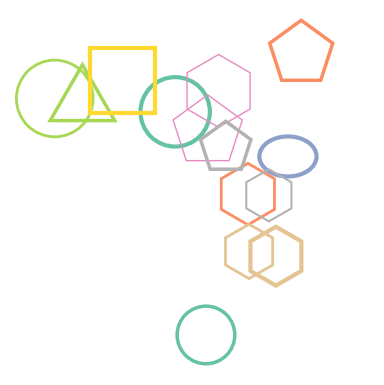[{"shape": "circle", "thickness": 3, "radius": 0.45, "center": [0.455, 0.709]}, {"shape": "circle", "thickness": 2.5, "radius": 0.37, "center": [0.535, 0.13]}, {"shape": "hexagon", "thickness": 2, "radius": 0.4, "center": [0.644, 0.496]}, {"shape": "pentagon", "thickness": 2.5, "radius": 0.43, "center": [0.782, 0.861]}, {"shape": "oval", "thickness": 3, "radius": 0.37, "center": [0.748, 0.594]}, {"shape": "hexagon", "thickness": 1, "radius": 0.47, "center": [0.568, 0.764]}, {"shape": "pentagon", "thickness": 1, "radius": 0.47, "center": [0.539, 0.659]}, {"shape": "circle", "thickness": 2, "radius": 0.5, "center": [0.142, 0.744]}, {"shape": "triangle", "thickness": 2.5, "radius": 0.48, "center": [0.214, 0.735]}, {"shape": "square", "thickness": 3, "radius": 0.42, "center": [0.318, 0.791]}, {"shape": "hexagon", "thickness": 3, "radius": 0.38, "center": [0.717, 0.335]}, {"shape": "hexagon", "thickness": 2, "radius": 0.35, "center": [0.647, 0.347]}, {"shape": "pentagon", "thickness": 2.5, "radius": 0.34, "center": [0.586, 0.616]}, {"shape": "hexagon", "thickness": 1.5, "radius": 0.34, "center": [0.698, 0.493]}]